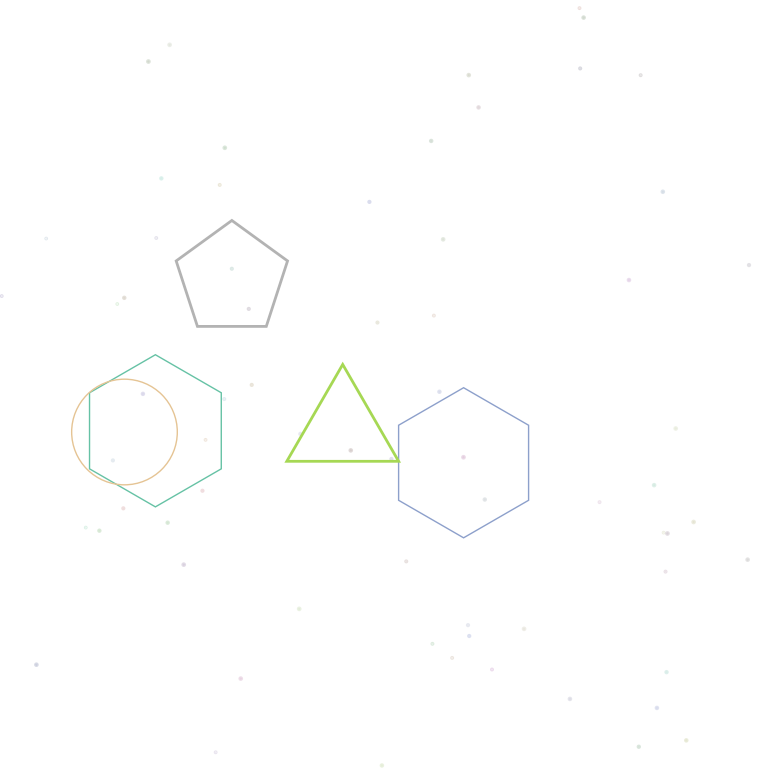[{"shape": "hexagon", "thickness": 0.5, "radius": 0.49, "center": [0.202, 0.441]}, {"shape": "hexagon", "thickness": 0.5, "radius": 0.49, "center": [0.602, 0.399]}, {"shape": "triangle", "thickness": 1, "radius": 0.42, "center": [0.445, 0.443]}, {"shape": "circle", "thickness": 0.5, "radius": 0.34, "center": [0.162, 0.439]}, {"shape": "pentagon", "thickness": 1, "radius": 0.38, "center": [0.301, 0.638]}]